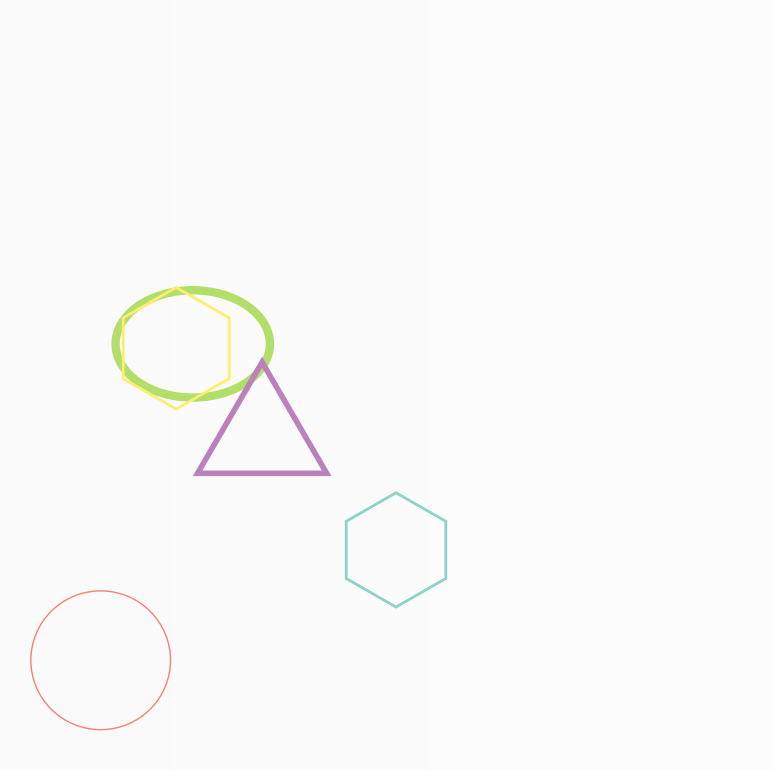[{"shape": "hexagon", "thickness": 1, "radius": 0.37, "center": [0.511, 0.286]}, {"shape": "circle", "thickness": 0.5, "radius": 0.45, "center": [0.13, 0.143]}, {"shape": "oval", "thickness": 3, "radius": 0.5, "center": [0.249, 0.553]}, {"shape": "triangle", "thickness": 2, "radius": 0.48, "center": [0.338, 0.433]}, {"shape": "hexagon", "thickness": 1, "radius": 0.39, "center": [0.227, 0.548]}]